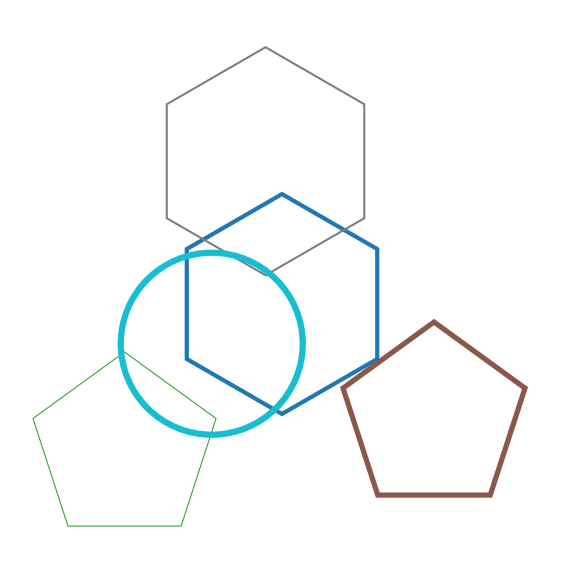[{"shape": "hexagon", "thickness": 2, "radius": 0.95, "center": [0.488, 0.473]}, {"shape": "pentagon", "thickness": 0.5, "radius": 0.83, "center": [0.216, 0.223]}, {"shape": "pentagon", "thickness": 2.5, "radius": 0.83, "center": [0.752, 0.276]}, {"shape": "hexagon", "thickness": 1, "radius": 0.99, "center": [0.46, 0.72]}, {"shape": "circle", "thickness": 3, "radius": 0.79, "center": [0.367, 0.404]}]